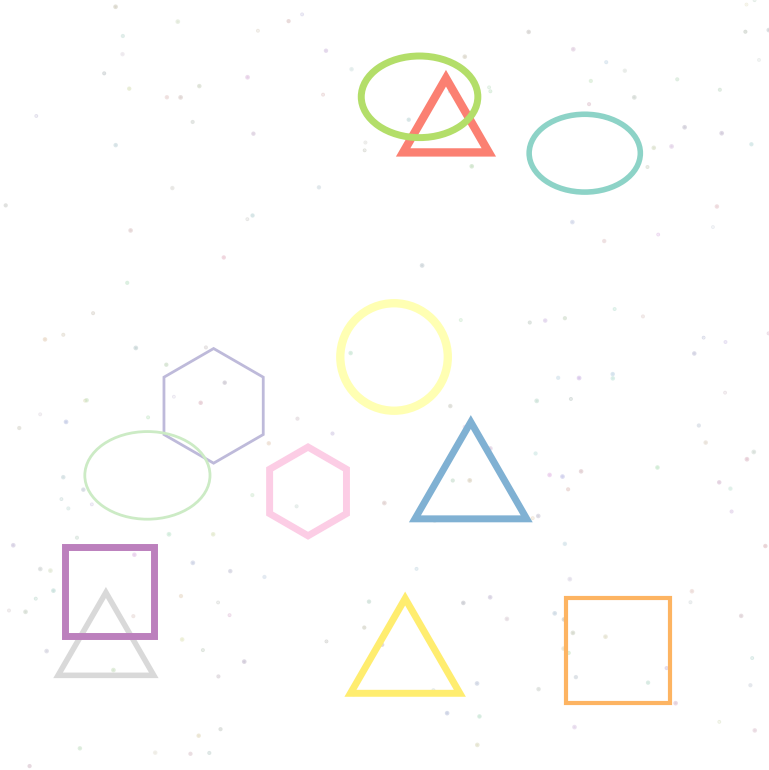[{"shape": "oval", "thickness": 2, "radius": 0.36, "center": [0.759, 0.801]}, {"shape": "circle", "thickness": 3, "radius": 0.35, "center": [0.512, 0.536]}, {"shape": "hexagon", "thickness": 1, "radius": 0.37, "center": [0.277, 0.473]}, {"shape": "triangle", "thickness": 3, "radius": 0.32, "center": [0.579, 0.834]}, {"shape": "triangle", "thickness": 2.5, "radius": 0.42, "center": [0.611, 0.368]}, {"shape": "square", "thickness": 1.5, "radius": 0.34, "center": [0.802, 0.155]}, {"shape": "oval", "thickness": 2.5, "radius": 0.38, "center": [0.545, 0.874]}, {"shape": "hexagon", "thickness": 2.5, "radius": 0.29, "center": [0.4, 0.362]}, {"shape": "triangle", "thickness": 2, "radius": 0.36, "center": [0.138, 0.159]}, {"shape": "square", "thickness": 2.5, "radius": 0.29, "center": [0.142, 0.231]}, {"shape": "oval", "thickness": 1, "radius": 0.41, "center": [0.191, 0.383]}, {"shape": "triangle", "thickness": 2.5, "radius": 0.41, "center": [0.526, 0.141]}]